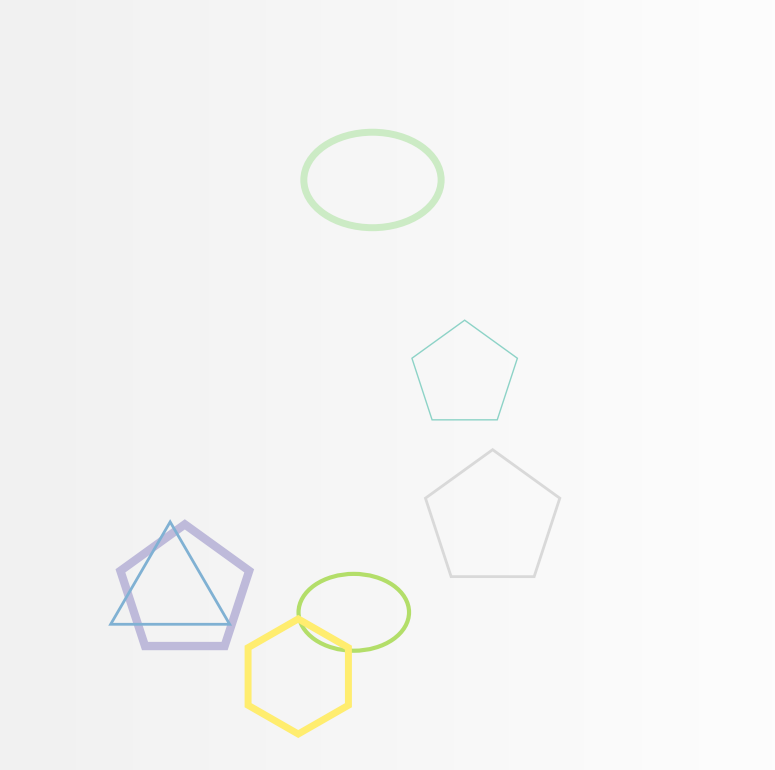[{"shape": "pentagon", "thickness": 0.5, "radius": 0.36, "center": [0.6, 0.513]}, {"shape": "pentagon", "thickness": 3, "radius": 0.44, "center": [0.238, 0.232]}, {"shape": "triangle", "thickness": 1, "radius": 0.44, "center": [0.22, 0.234]}, {"shape": "oval", "thickness": 1.5, "radius": 0.36, "center": [0.457, 0.205]}, {"shape": "pentagon", "thickness": 1, "radius": 0.46, "center": [0.636, 0.325]}, {"shape": "oval", "thickness": 2.5, "radius": 0.44, "center": [0.481, 0.766]}, {"shape": "hexagon", "thickness": 2.5, "radius": 0.37, "center": [0.385, 0.121]}]